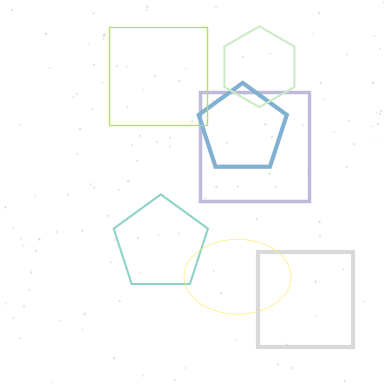[{"shape": "pentagon", "thickness": 1.5, "radius": 0.64, "center": [0.418, 0.366]}, {"shape": "square", "thickness": 2.5, "radius": 0.71, "center": [0.66, 0.619]}, {"shape": "pentagon", "thickness": 3, "radius": 0.6, "center": [0.63, 0.664]}, {"shape": "square", "thickness": 1, "radius": 0.64, "center": [0.411, 0.801]}, {"shape": "square", "thickness": 3, "radius": 0.61, "center": [0.794, 0.222]}, {"shape": "hexagon", "thickness": 1.5, "radius": 0.52, "center": [0.674, 0.827]}, {"shape": "oval", "thickness": 0.5, "radius": 0.69, "center": [0.617, 0.281]}]